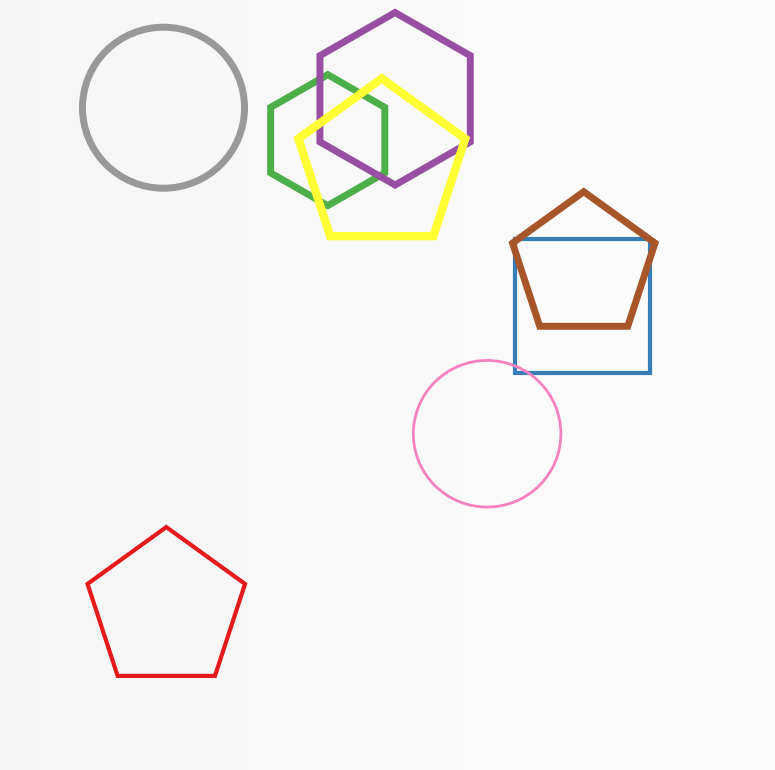[{"shape": "pentagon", "thickness": 1.5, "radius": 0.53, "center": [0.215, 0.209]}, {"shape": "square", "thickness": 1.5, "radius": 0.44, "center": [0.752, 0.603]}, {"shape": "hexagon", "thickness": 2.5, "radius": 0.43, "center": [0.423, 0.818]}, {"shape": "hexagon", "thickness": 2.5, "radius": 0.56, "center": [0.51, 0.872]}, {"shape": "pentagon", "thickness": 3, "radius": 0.57, "center": [0.493, 0.785]}, {"shape": "pentagon", "thickness": 2.5, "radius": 0.48, "center": [0.753, 0.654]}, {"shape": "circle", "thickness": 1, "radius": 0.48, "center": [0.629, 0.437]}, {"shape": "circle", "thickness": 2.5, "radius": 0.52, "center": [0.211, 0.86]}]